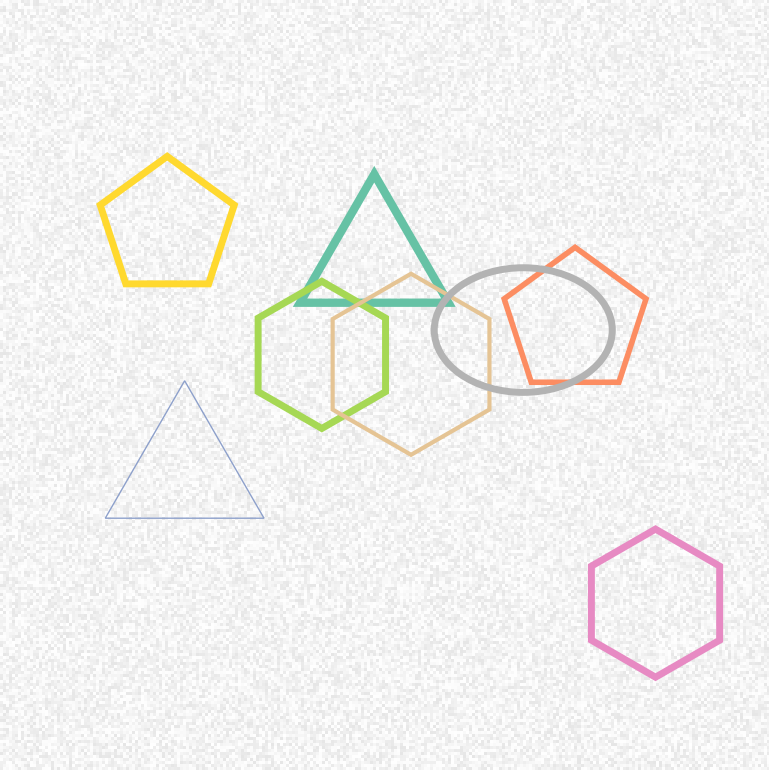[{"shape": "triangle", "thickness": 3, "radius": 0.56, "center": [0.486, 0.663]}, {"shape": "pentagon", "thickness": 2, "radius": 0.48, "center": [0.747, 0.582]}, {"shape": "triangle", "thickness": 0.5, "radius": 0.6, "center": [0.24, 0.387]}, {"shape": "hexagon", "thickness": 2.5, "radius": 0.48, "center": [0.851, 0.217]}, {"shape": "hexagon", "thickness": 2.5, "radius": 0.48, "center": [0.418, 0.539]}, {"shape": "pentagon", "thickness": 2.5, "radius": 0.46, "center": [0.217, 0.705]}, {"shape": "hexagon", "thickness": 1.5, "radius": 0.59, "center": [0.534, 0.527]}, {"shape": "oval", "thickness": 2.5, "radius": 0.58, "center": [0.68, 0.571]}]